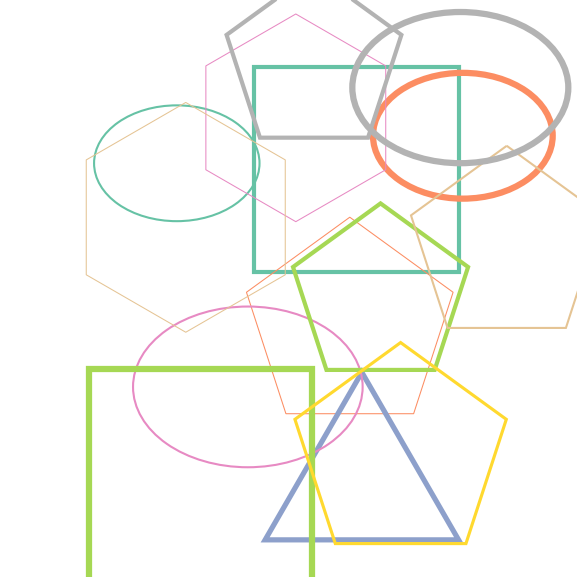[{"shape": "oval", "thickness": 1, "radius": 0.72, "center": [0.306, 0.716]}, {"shape": "square", "thickness": 2, "radius": 0.89, "center": [0.617, 0.706]}, {"shape": "oval", "thickness": 3, "radius": 0.78, "center": [0.801, 0.764]}, {"shape": "pentagon", "thickness": 0.5, "radius": 0.94, "center": [0.606, 0.435]}, {"shape": "triangle", "thickness": 2.5, "radius": 0.97, "center": [0.627, 0.161]}, {"shape": "hexagon", "thickness": 0.5, "radius": 0.9, "center": [0.512, 0.795]}, {"shape": "oval", "thickness": 1, "radius": 0.99, "center": [0.429, 0.329]}, {"shape": "square", "thickness": 3, "radius": 0.97, "center": [0.347, 0.167]}, {"shape": "pentagon", "thickness": 2, "radius": 0.8, "center": [0.659, 0.488]}, {"shape": "pentagon", "thickness": 1.5, "radius": 0.96, "center": [0.694, 0.214]}, {"shape": "hexagon", "thickness": 0.5, "radius": 0.99, "center": [0.322, 0.623]}, {"shape": "pentagon", "thickness": 1, "radius": 0.87, "center": [0.877, 0.572]}, {"shape": "pentagon", "thickness": 2, "radius": 0.8, "center": [0.544, 0.89]}, {"shape": "oval", "thickness": 3, "radius": 0.93, "center": [0.797, 0.847]}]